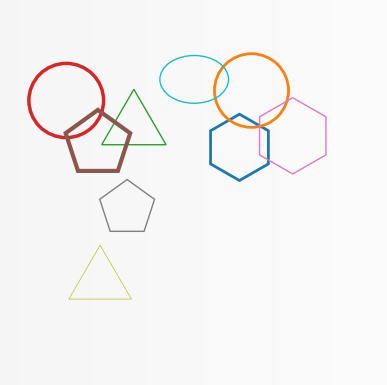[{"shape": "hexagon", "thickness": 2, "radius": 0.43, "center": [0.618, 0.617]}, {"shape": "circle", "thickness": 2, "radius": 0.48, "center": [0.649, 0.765]}, {"shape": "triangle", "thickness": 1, "radius": 0.48, "center": [0.346, 0.672]}, {"shape": "circle", "thickness": 2.5, "radius": 0.48, "center": [0.171, 0.739]}, {"shape": "pentagon", "thickness": 3, "radius": 0.44, "center": [0.253, 0.627]}, {"shape": "hexagon", "thickness": 1, "radius": 0.49, "center": [0.755, 0.647]}, {"shape": "pentagon", "thickness": 1, "radius": 0.37, "center": [0.328, 0.459]}, {"shape": "triangle", "thickness": 0.5, "radius": 0.47, "center": [0.258, 0.27]}, {"shape": "oval", "thickness": 1, "radius": 0.44, "center": [0.501, 0.794]}]